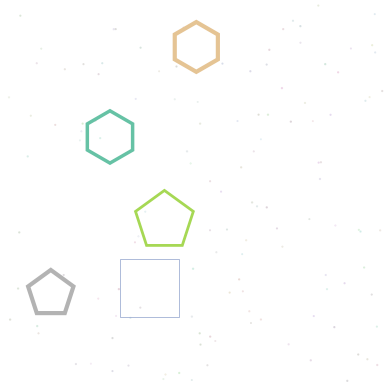[{"shape": "hexagon", "thickness": 2.5, "radius": 0.34, "center": [0.286, 0.644]}, {"shape": "square", "thickness": 0.5, "radius": 0.38, "center": [0.388, 0.251]}, {"shape": "pentagon", "thickness": 2, "radius": 0.39, "center": [0.427, 0.426]}, {"shape": "hexagon", "thickness": 3, "radius": 0.32, "center": [0.51, 0.878]}, {"shape": "pentagon", "thickness": 3, "radius": 0.31, "center": [0.132, 0.237]}]